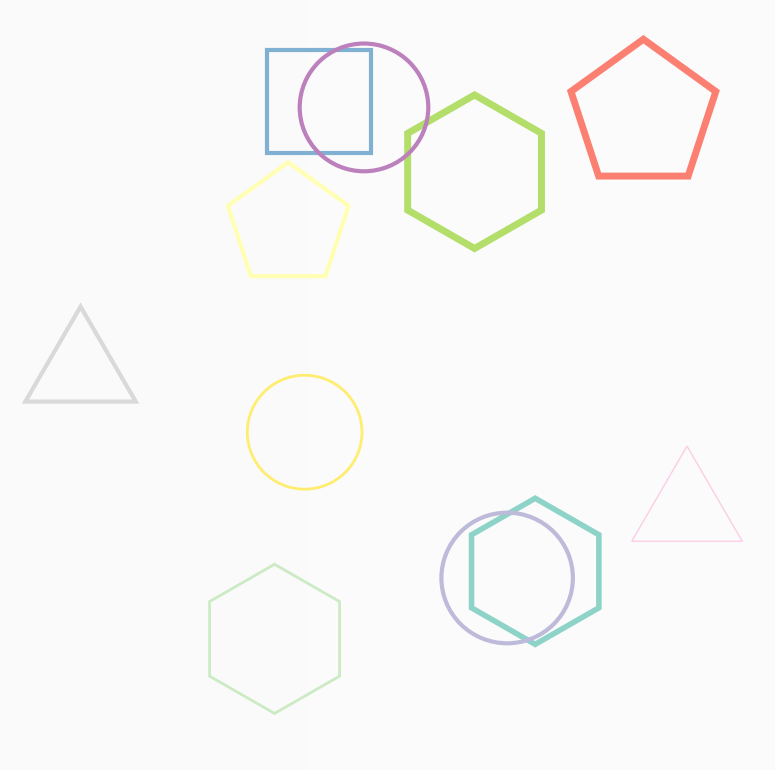[{"shape": "hexagon", "thickness": 2, "radius": 0.47, "center": [0.691, 0.258]}, {"shape": "pentagon", "thickness": 1.5, "radius": 0.41, "center": [0.372, 0.707]}, {"shape": "circle", "thickness": 1.5, "radius": 0.42, "center": [0.654, 0.249]}, {"shape": "pentagon", "thickness": 2.5, "radius": 0.49, "center": [0.83, 0.851]}, {"shape": "square", "thickness": 1.5, "radius": 0.34, "center": [0.411, 0.868]}, {"shape": "hexagon", "thickness": 2.5, "radius": 0.5, "center": [0.612, 0.777]}, {"shape": "triangle", "thickness": 0.5, "radius": 0.41, "center": [0.886, 0.338]}, {"shape": "triangle", "thickness": 1.5, "radius": 0.41, "center": [0.104, 0.52]}, {"shape": "circle", "thickness": 1.5, "radius": 0.41, "center": [0.47, 0.861]}, {"shape": "hexagon", "thickness": 1, "radius": 0.48, "center": [0.354, 0.17]}, {"shape": "circle", "thickness": 1, "radius": 0.37, "center": [0.393, 0.439]}]